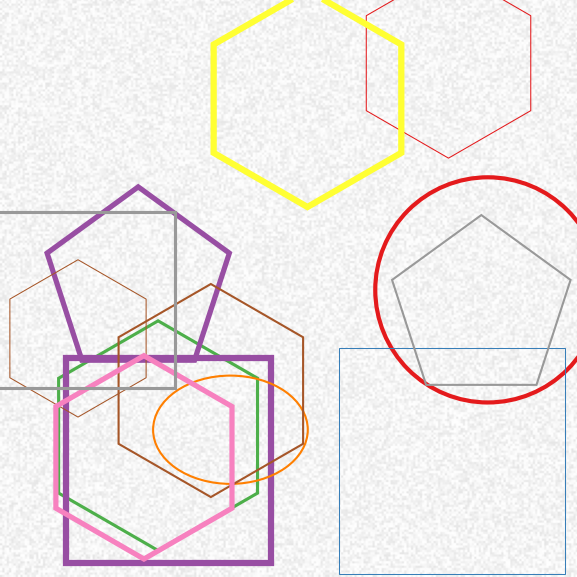[{"shape": "circle", "thickness": 2, "radius": 0.97, "center": [0.845, 0.497]}, {"shape": "hexagon", "thickness": 0.5, "radius": 0.82, "center": [0.777, 0.89]}, {"shape": "square", "thickness": 0.5, "radius": 0.98, "center": [0.783, 0.2]}, {"shape": "hexagon", "thickness": 1.5, "radius": 0.99, "center": [0.274, 0.245]}, {"shape": "pentagon", "thickness": 2.5, "radius": 0.83, "center": [0.239, 0.51]}, {"shape": "square", "thickness": 3, "radius": 0.89, "center": [0.292, 0.202]}, {"shape": "oval", "thickness": 1, "radius": 0.67, "center": [0.399, 0.255]}, {"shape": "hexagon", "thickness": 3, "radius": 0.94, "center": [0.532, 0.828]}, {"shape": "hexagon", "thickness": 0.5, "radius": 0.68, "center": [0.135, 0.413]}, {"shape": "hexagon", "thickness": 1, "radius": 0.92, "center": [0.365, 0.323]}, {"shape": "hexagon", "thickness": 2.5, "radius": 0.88, "center": [0.249, 0.207]}, {"shape": "pentagon", "thickness": 1, "radius": 0.81, "center": [0.833, 0.464]}, {"shape": "square", "thickness": 1.5, "radius": 0.76, "center": [0.15, 0.479]}]